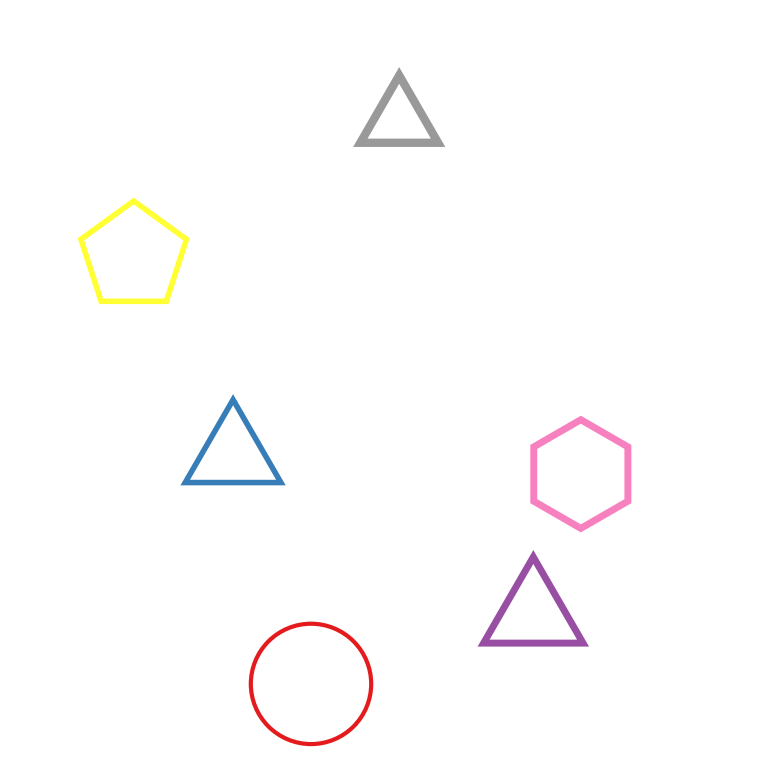[{"shape": "circle", "thickness": 1.5, "radius": 0.39, "center": [0.404, 0.112]}, {"shape": "triangle", "thickness": 2, "radius": 0.36, "center": [0.303, 0.409]}, {"shape": "triangle", "thickness": 2.5, "radius": 0.37, "center": [0.693, 0.202]}, {"shape": "pentagon", "thickness": 2, "radius": 0.36, "center": [0.174, 0.667]}, {"shape": "hexagon", "thickness": 2.5, "radius": 0.35, "center": [0.754, 0.384]}, {"shape": "triangle", "thickness": 3, "radius": 0.29, "center": [0.518, 0.844]}]